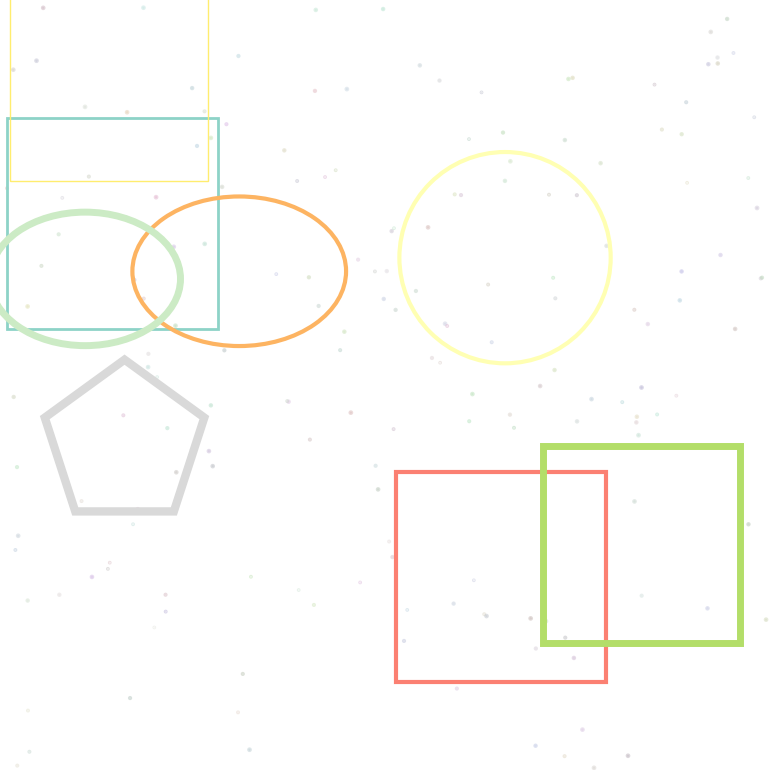[{"shape": "square", "thickness": 1, "radius": 0.69, "center": [0.146, 0.71]}, {"shape": "circle", "thickness": 1.5, "radius": 0.69, "center": [0.656, 0.665]}, {"shape": "square", "thickness": 1.5, "radius": 0.68, "center": [0.65, 0.251]}, {"shape": "oval", "thickness": 1.5, "radius": 0.69, "center": [0.311, 0.648]}, {"shape": "square", "thickness": 2.5, "radius": 0.64, "center": [0.834, 0.293]}, {"shape": "pentagon", "thickness": 3, "radius": 0.54, "center": [0.162, 0.424]}, {"shape": "oval", "thickness": 2.5, "radius": 0.62, "center": [0.111, 0.638]}, {"shape": "square", "thickness": 0.5, "radius": 0.64, "center": [0.141, 0.894]}]